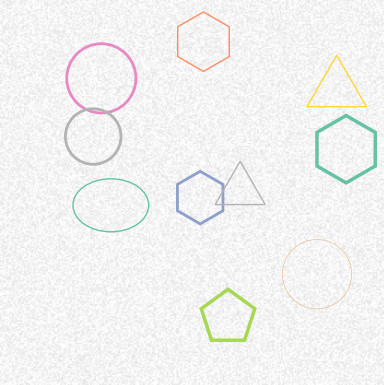[{"shape": "hexagon", "thickness": 2.5, "radius": 0.44, "center": [0.899, 0.612]}, {"shape": "oval", "thickness": 1, "radius": 0.49, "center": [0.288, 0.467]}, {"shape": "hexagon", "thickness": 1, "radius": 0.39, "center": [0.528, 0.892]}, {"shape": "hexagon", "thickness": 2, "radius": 0.34, "center": [0.52, 0.487]}, {"shape": "circle", "thickness": 2, "radius": 0.45, "center": [0.263, 0.797]}, {"shape": "pentagon", "thickness": 2.5, "radius": 0.37, "center": [0.592, 0.176]}, {"shape": "triangle", "thickness": 1, "radius": 0.45, "center": [0.875, 0.767]}, {"shape": "circle", "thickness": 0.5, "radius": 0.45, "center": [0.823, 0.288]}, {"shape": "circle", "thickness": 2, "radius": 0.36, "center": [0.242, 0.645]}, {"shape": "triangle", "thickness": 1, "radius": 0.38, "center": [0.624, 0.506]}]